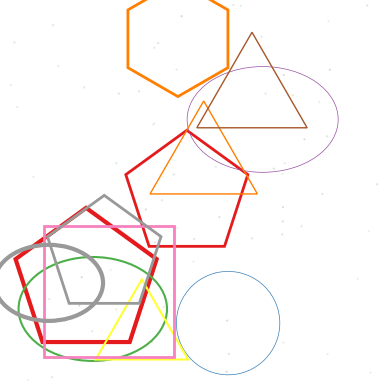[{"shape": "pentagon", "thickness": 3, "radius": 0.96, "center": [0.224, 0.267]}, {"shape": "pentagon", "thickness": 2, "radius": 0.83, "center": [0.485, 0.495]}, {"shape": "circle", "thickness": 0.5, "radius": 0.67, "center": [0.592, 0.161]}, {"shape": "oval", "thickness": 1.5, "radius": 0.96, "center": [0.241, 0.197]}, {"shape": "oval", "thickness": 0.5, "radius": 0.98, "center": [0.682, 0.69]}, {"shape": "triangle", "thickness": 1, "radius": 0.8, "center": [0.529, 0.577]}, {"shape": "hexagon", "thickness": 2, "radius": 0.75, "center": [0.462, 0.899]}, {"shape": "triangle", "thickness": 1.5, "radius": 0.69, "center": [0.368, 0.136]}, {"shape": "triangle", "thickness": 1, "radius": 0.83, "center": [0.655, 0.751]}, {"shape": "square", "thickness": 2, "radius": 0.85, "center": [0.283, 0.243]}, {"shape": "oval", "thickness": 3, "radius": 0.71, "center": [0.126, 0.265]}, {"shape": "pentagon", "thickness": 2, "radius": 0.78, "center": [0.271, 0.338]}]